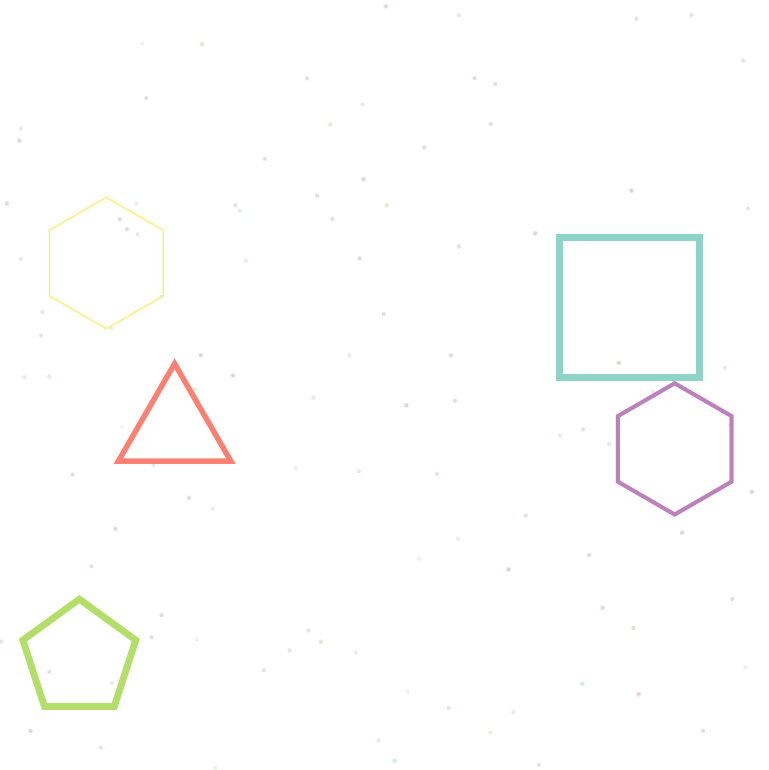[{"shape": "square", "thickness": 2.5, "radius": 0.46, "center": [0.817, 0.601]}, {"shape": "triangle", "thickness": 2, "radius": 0.42, "center": [0.227, 0.443]}, {"shape": "pentagon", "thickness": 2.5, "radius": 0.39, "center": [0.103, 0.145]}, {"shape": "hexagon", "thickness": 1.5, "radius": 0.43, "center": [0.876, 0.417]}, {"shape": "hexagon", "thickness": 0.5, "radius": 0.43, "center": [0.138, 0.658]}]